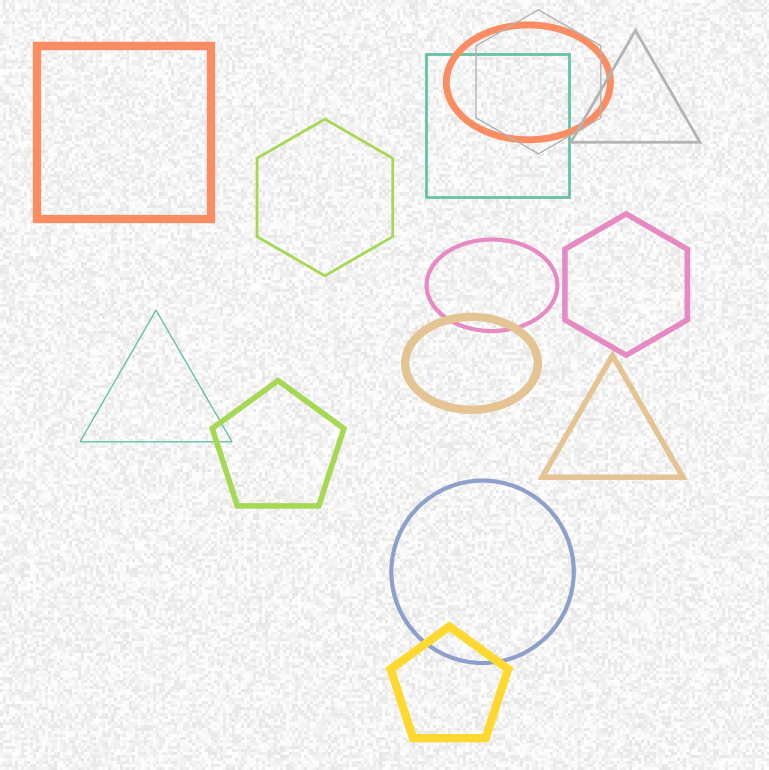[{"shape": "triangle", "thickness": 0.5, "radius": 0.57, "center": [0.203, 0.483]}, {"shape": "square", "thickness": 1, "radius": 0.47, "center": [0.646, 0.837]}, {"shape": "oval", "thickness": 2.5, "radius": 0.53, "center": [0.686, 0.893]}, {"shape": "square", "thickness": 3, "radius": 0.56, "center": [0.161, 0.828]}, {"shape": "circle", "thickness": 1.5, "radius": 0.59, "center": [0.627, 0.257]}, {"shape": "hexagon", "thickness": 2, "radius": 0.46, "center": [0.813, 0.63]}, {"shape": "oval", "thickness": 1.5, "radius": 0.42, "center": [0.639, 0.63]}, {"shape": "pentagon", "thickness": 2, "radius": 0.45, "center": [0.361, 0.416]}, {"shape": "hexagon", "thickness": 1, "radius": 0.51, "center": [0.422, 0.744]}, {"shape": "pentagon", "thickness": 3, "radius": 0.4, "center": [0.584, 0.106]}, {"shape": "triangle", "thickness": 2, "radius": 0.53, "center": [0.796, 0.433]}, {"shape": "oval", "thickness": 3, "radius": 0.43, "center": [0.612, 0.528]}, {"shape": "hexagon", "thickness": 0.5, "radius": 0.47, "center": [0.699, 0.894]}, {"shape": "triangle", "thickness": 1, "radius": 0.48, "center": [0.825, 0.864]}]